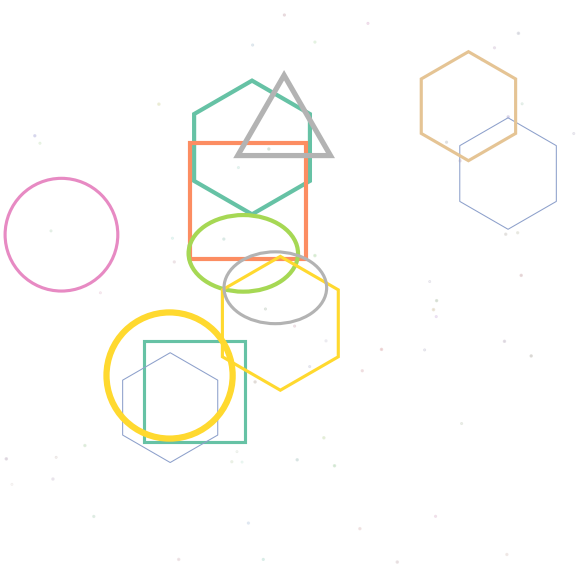[{"shape": "square", "thickness": 1.5, "radius": 0.44, "center": [0.336, 0.322]}, {"shape": "hexagon", "thickness": 2, "radius": 0.58, "center": [0.436, 0.744]}, {"shape": "square", "thickness": 2, "radius": 0.5, "center": [0.43, 0.65]}, {"shape": "hexagon", "thickness": 0.5, "radius": 0.48, "center": [0.295, 0.293]}, {"shape": "hexagon", "thickness": 0.5, "radius": 0.48, "center": [0.88, 0.699]}, {"shape": "circle", "thickness": 1.5, "radius": 0.49, "center": [0.106, 0.593]}, {"shape": "oval", "thickness": 2, "radius": 0.47, "center": [0.421, 0.56]}, {"shape": "circle", "thickness": 3, "radius": 0.55, "center": [0.294, 0.349]}, {"shape": "hexagon", "thickness": 1.5, "radius": 0.58, "center": [0.485, 0.439]}, {"shape": "hexagon", "thickness": 1.5, "radius": 0.47, "center": [0.811, 0.815]}, {"shape": "triangle", "thickness": 2.5, "radius": 0.46, "center": [0.492, 0.776]}, {"shape": "oval", "thickness": 1.5, "radius": 0.44, "center": [0.477, 0.501]}]